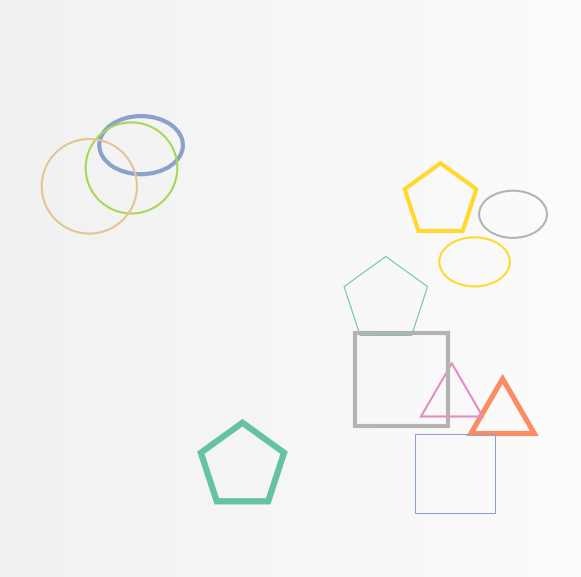[{"shape": "pentagon", "thickness": 0.5, "radius": 0.38, "center": [0.664, 0.479]}, {"shape": "pentagon", "thickness": 3, "radius": 0.38, "center": [0.417, 0.192]}, {"shape": "triangle", "thickness": 2.5, "radius": 0.32, "center": [0.865, 0.28]}, {"shape": "square", "thickness": 0.5, "radius": 0.34, "center": [0.782, 0.18]}, {"shape": "oval", "thickness": 2, "radius": 0.36, "center": [0.243, 0.748]}, {"shape": "triangle", "thickness": 1, "radius": 0.31, "center": [0.777, 0.309]}, {"shape": "circle", "thickness": 1, "radius": 0.39, "center": [0.226, 0.708]}, {"shape": "oval", "thickness": 1, "radius": 0.3, "center": [0.816, 0.546]}, {"shape": "pentagon", "thickness": 2, "radius": 0.32, "center": [0.758, 0.652]}, {"shape": "circle", "thickness": 1, "radius": 0.41, "center": [0.154, 0.677]}, {"shape": "oval", "thickness": 1, "radius": 0.29, "center": [0.883, 0.628]}, {"shape": "square", "thickness": 2, "radius": 0.4, "center": [0.691, 0.342]}]